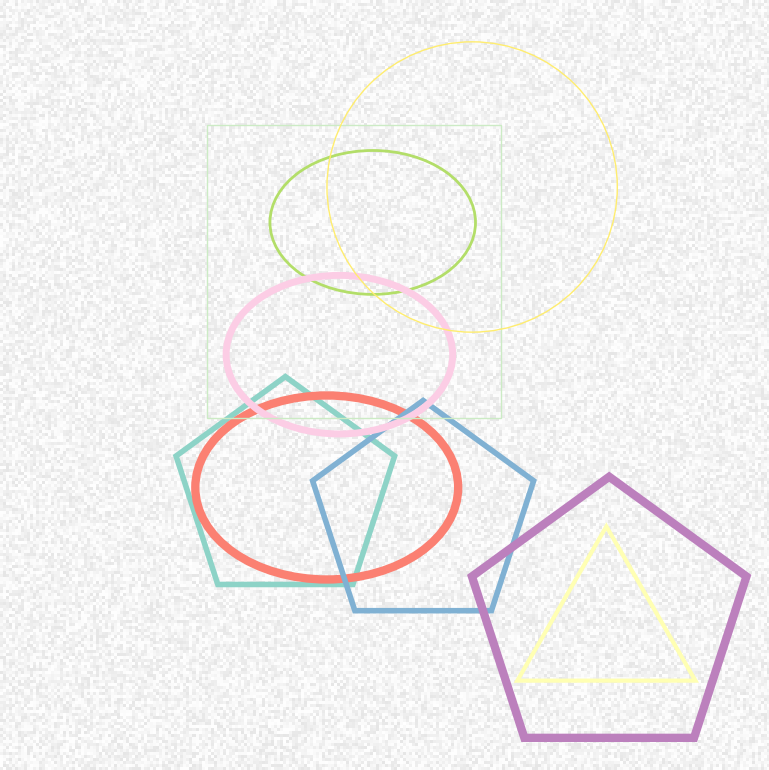[{"shape": "pentagon", "thickness": 2, "radius": 0.75, "center": [0.371, 0.362]}, {"shape": "triangle", "thickness": 1.5, "radius": 0.67, "center": [0.787, 0.183]}, {"shape": "oval", "thickness": 3, "radius": 0.85, "center": [0.424, 0.367]}, {"shape": "pentagon", "thickness": 2, "radius": 0.75, "center": [0.55, 0.329]}, {"shape": "oval", "thickness": 1, "radius": 0.67, "center": [0.484, 0.711]}, {"shape": "oval", "thickness": 2.5, "radius": 0.74, "center": [0.441, 0.539]}, {"shape": "pentagon", "thickness": 3, "radius": 0.94, "center": [0.791, 0.193]}, {"shape": "square", "thickness": 0.5, "radius": 0.95, "center": [0.46, 0.647]}, {"shape": "circle", "thickness": 0.5, "radius": 0.94, "center": [0.613, 0.757]}]